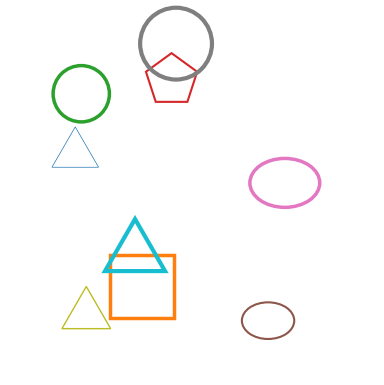[{"shape": "triangle", "thickness": 0.5, "radius": 0.35, "center": [0.195, 0.601]}, {"shape": "square", "thickness": 2.5, "radius": 0.41, "center": [0.368, 0.256]}, {"shape": "circle", "thickness": 2.5, "radius": 0.37, "center": [0.211, 0.756]}, {"shape": "pentagon", "thickness": 1.5, "radius": 0.35, "center": [0.446, 0.792]}, {"shape": "oval", "thickness": 1.5, "radius": 0.34, "center": [0.696, 0.167]}, {"shape": "oval", "thickness": 2.5, "radius": 0.45, "center": [0.74, 0.525]}, {"shape": "circle", "thickness": 3, "radius": 0.47, "center": [0.457, 0.887]}, {"shape": "triangle", "thickness": 1, "radius": 0.37, "center": [0.224, 0.183]}, {"shape": "triangle", "thickness": 3, "radius": 0.45, "center": [0.351, 0.341]}]